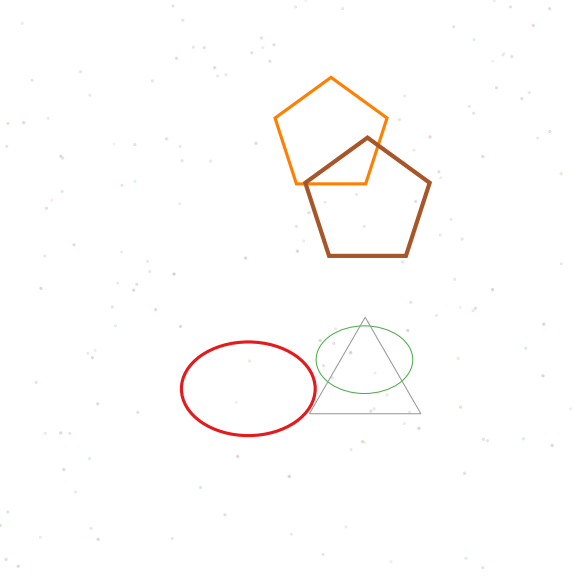[{"shape": "oval", "thickness": 1.5, "radius": 0.58, "center": [0.43, 0.326]}, {"shape": "oval", "thickness": 0.5, "radius": 0.42, "center": [0.631, 0.376]}, {"shape": "pentagon", "thickness": 1.5, "radius": 0.51, "center": [0.573, 0.763]}, {"shape": "pentagon", "thickness": 2, "radius": 0.57, "center": [0.636, 0.648]}, {"shape": "triangle", "thickness": 0.5, "radius": 0.56, "center": [0.632, 0.338]}]